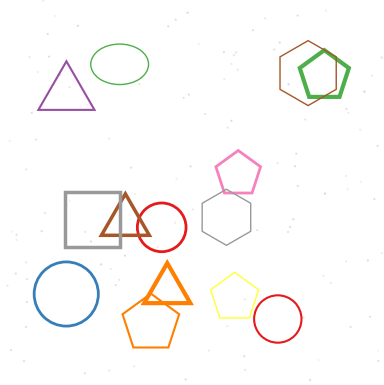[{"shape": "circle", "thickness": 1.5, "radius": 0.31, "center": [0.722, 0.171]}, {"shape": "circle", "thickness": 2, "radius": 0.32, "center": [0.42, 0.409]}, {"shape": "circle", "thickness": 2, "radius": 0.42, "center": [0.172, 0.236]}, {"shape": "oval", "thickness": 1, "radius": 0.38, "center": [0.311, 0.833]}, {"shape": "pentagon", "thickness": 3, "radius": 0.34, "center": [0.842, 0.803]}, {"shape": "triangle", "thickness": 1.5, "radius": 0.42, "center": [0.173, 0.757]}, {"shape": "pentagon", "thickness": 1.5, "radius": 0.39, "center": [0.392, 0.16]}, {"shape": "triangle", "thickness": 3, "radius": 0.35, "center": [0.434, 0.247]}, {"shape": "pentagon", "thickness": 1, "radius": 0.33, "center": [0.609, 0.227]}, {"shape": "triangle", "thickness": 2.5, "radius": 0.36, "center": [0.326, 0.425]}, {"shape": "hexagon", "thickness": 1, "radius": 0.42, "center": [0.8, 0.81]}, {"shape": "pentagon", "thickness": 2, "radius": 0.31, "center": [0.619, 0.548]}, {"shape": "square", "thickness": 2.5, "radius": 0.36, "center": [0.24, 0.43]}, {"shape": "hexagon", "thickness": 1, "radius": 0.36, "center": [0.588, 0.436]}]